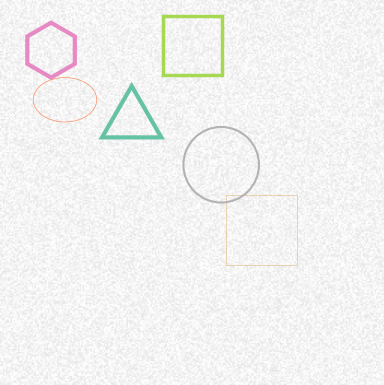[{"shape": "triangle", "thickness": 3, "radius": 0.44, "center": [0.342, 0.688]}, {"shape": "oval", "thickness": 0.5, "radius": 0.41, "center": [0.169, 0.741]}, {"shape": "hexagon", "thickness": 3, "radius": 0.36, "center": [0.133, 0.87]}, {"shape": "square", "thickness": 2.5, "radius": 0.38, "center": [0.5, 0.882]}, {"shape": "square", "thickness": 0.5, "radius": 0.46, "center": [0.679, 0.403]}, {"shape": "circle", "thickness": 1.5, "radius": 0.49, "center": [0.575, 0.572]}]